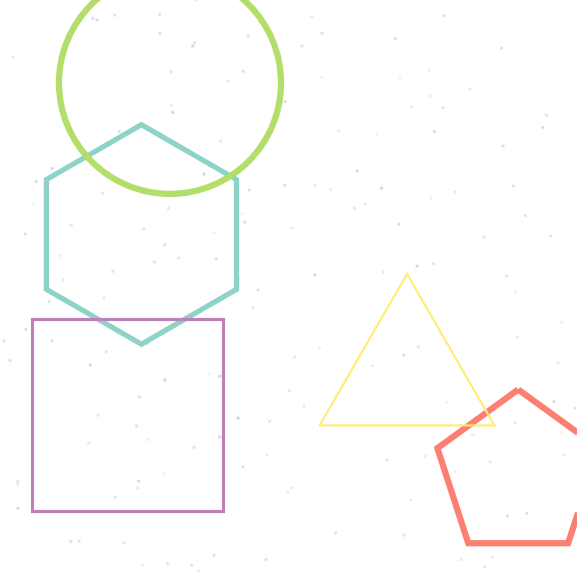[{"shape": "hexagon", "thickness": 2.5, "radius": 0.95, "center": [0.245, 0.593]}, {"shape": "pentagon", "thickness": 3, "radius": 0.74, "center": [0.897, 0.178]}, {"shape": "circle", "thickness": 3, "radius": 0.96, "center": [0.294, 0.856]}, {"shape": "square", "thickness": 1.5, "radius": 0.83, "center": [0.221, 0.28]}, {"shape": "triangle", "thickness": 1, "radius": 0.87, "center": [0.705, 0.35]}]